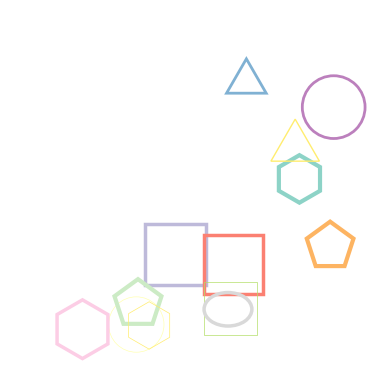[{"shape": "hexagon", "thickness": 3, "radius": 0.31, "center": [0.778, 0.535]}, {"shape": "circle", "thickness": 0.5, "radius": 0.36, "center": [0.354, 0.157]}, {"shape": "square", "thickness": 2.5, "radius": 0.39, "center": [0.456, 0.339]}, {"shape": "square", "thickness": 2.5, "radius": 0.38, "center": [0.606, 0.313]}, {"shape": "triangle", "thickness": 2, "radius": 0.3, "center": [0.64, 0.788]}, {"shape": "pentagon", "thickness": 3, "radius": 0.32, "center": [0.857, 0.36]}, {"shape": "square", "thickness": 0.5, "radius": 0.34, "center": [0.598, 0.198]}, {"shape": "hexagon", "thickness": 2.5, "radius": 0.38, "center": [0.214, 0.145]}, {"shape": "oval", "thickness": 2.5, "radius": 0.31, "center": [0.592, 0.197]}, {"shape": "circle", "thickness": 2, "radius": 0.41, "center": [0.867, 0.722]}, {"shape": "pentagon", "thickness": 3, "radius": 0.32, "center": [0.358, 0.211]}, {"shape": "triangle", "thickness": 1, "radius": 0.36, "center": [0.767, 0.618]}, {"shape": "hexagon", "thickness": 0.5, "radius": 0.31, "center": [0.387, 0.155]}]